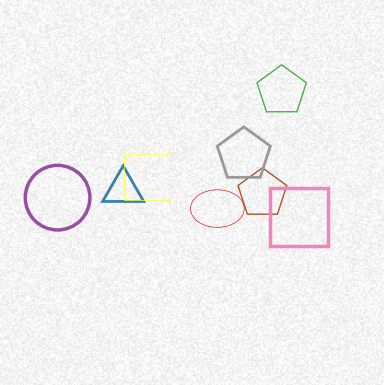[{"shape": "oval", "thickness": 0.5, "radius": 0.35, "center": [0.564, 0.458]}, {"shape": "triangle", "thickness": 2, "radius": 0.31, "center": [0.32, 0.508]}, {"shape": "pentagon", "thickness": 1, "radius": 0.34, "center": [0.732, 0.764]}, {"shape": "circle", "thickness": 2.5, "radius": 0.42, "center": [0.15, 0.487]}, {"shape": "square", "thickness": 0.5, "radius": 0.3, "center": [0.383, 0.54]}, {"shape": "pentagon", "thickness": 1, "radius": 0.33, "center": [0.682, 0.498]}, {"shape": "square", "thickness": 2.5, "radius": 0.38, "center": [0.777, 0.436]}, {"shape": "pentagon", "thickness": 2, "radius": 0.36, "center": [0.633, 0.598]}]